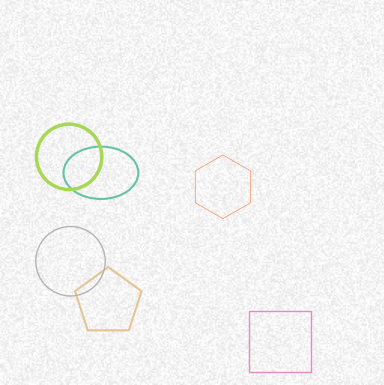[{"shape": "oval", "thickness": 1.5, "radius": 0.49, "center": [0.262, 0.551]}, {"shape": "hexagon", "thickness": 0.5, "radius": 0.41, "center": [0.579, 0.515]}, {"shape": "square", "thickness": 1, "radius": 0.4, "center": [0.727, 0.113]}, {"shape": "circle", "thickness": 2.5, "radius": 0.42, "center": [0.18, 0.593]}, {"shape": "pentagon", "thickness": 1.5, "radius": 0.45, "center": [0.281, 0.216]}, {"shape": "circle", "thickness": 1, "radius": 0.45, "center": [0.183, 0.321]}]